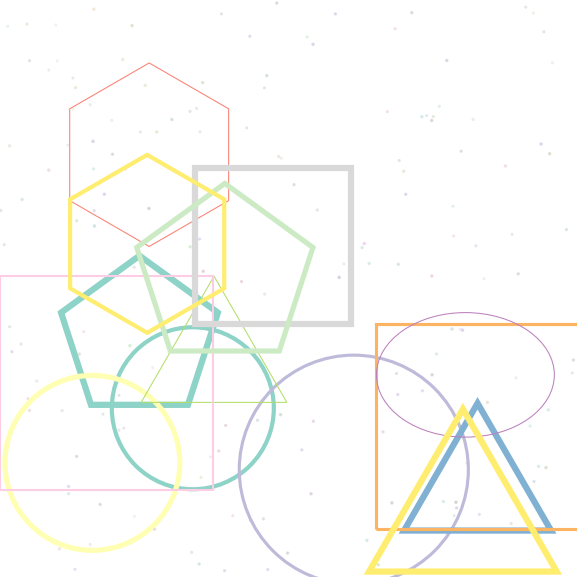[{"shape": "circle", "thickness": 2, "radius": 0.7, "center": [0.334, 0.292]}, {"shape": "pentagon", "thickness": 3, "radius": 0.71, "center": [0.242, 0.414]}, {"shape": "circle", "thickness": 2.5, "radius": 0.76, "center": [0.16, 0.198]}, {"shape": "circle", "thickness": 1.5, "radius": 0.99, "center": [0.613, 0.186]}, {"shape": "hexagon", "thickness": 0.5, "radius": 0.79, "center": [0.258, 0.731]}, {"shape": "triangle", "thickness": 3, "radius": 0.73, "center": [0.827, 0.154]}, {"shape": "square", "thickness": 1.5, "radius": 0.89, "center": [0.829, 0.261]}, {"shape": "triangle", "thickness": 0.5, "radius": 0.73, "center": [0.371, 0.375]}, {"shape": "square", "thickness": 1, "radius": 0.92, "center": [0.184, 0.336]}, {"shape": "square", "thickness": 3, "radius": 0.68, "center": [0.473, 0.573]}, {"shape": "oval", "thickness": 0.5, "radius": 0.77, "center": [0.806, 0.35]}, {"shape": "pentagon", "thickness": 2.5, "radius": 0.8, "center": [0.389, 0.521]}, {"shape": "triangle", "thickness": 3, "radius": 0.94, "center": [0.802, 0.103]}, {"shape": "hexagon", "thickness": 2, "radius": 0.77, "center": [0.255, 0.577]}]